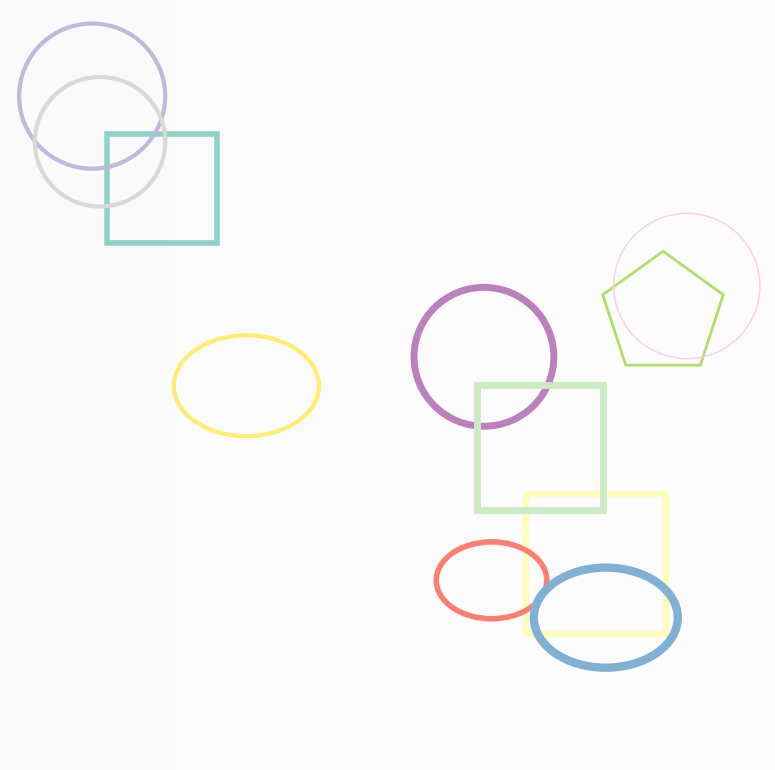[{"shape": "square", "thickness": 2, "radius": 0.35, "center": [0.209, 0.756]}, {"shape": "square", "thickness": 2, "radius": 0.45, "center": [0.769, 0.267]}, {"shape": "circle", "thickness": 1.5, "radius": 0.47, "center": [0.119, 0.875]}, {"shape": "oval", "thickness": 2, "radius": 0.36, "center": [0.634, 0.246]}, {"shape": "oval", "thickness": 3, "radius": 0.46, "center": [0.782, 0.198]}, {"shape": "pentagon", "thickness": 1, "radius": 0.41, "center": [0.856, 0.592]}, {"shape": "circle", "thickness": 0.5, "radius": 0.47, "center": [0.886, 0.629]}, {"shape": "circle", "thickness": 1.5, "radius": 0.42, "center": [0.129, 0.816]}, {"shape": "circle", "thickness": 2.5, "radius": 0.45, "center": [0.624, 0.537]}, {"shape": "square", "thickness": 2.5, "radius": 0.41, "center": [0.696, 0.419]}, {"shape": "oval", "thickness": 1.5, "radius": 0.47, "center": [0.318, 0.499]}]